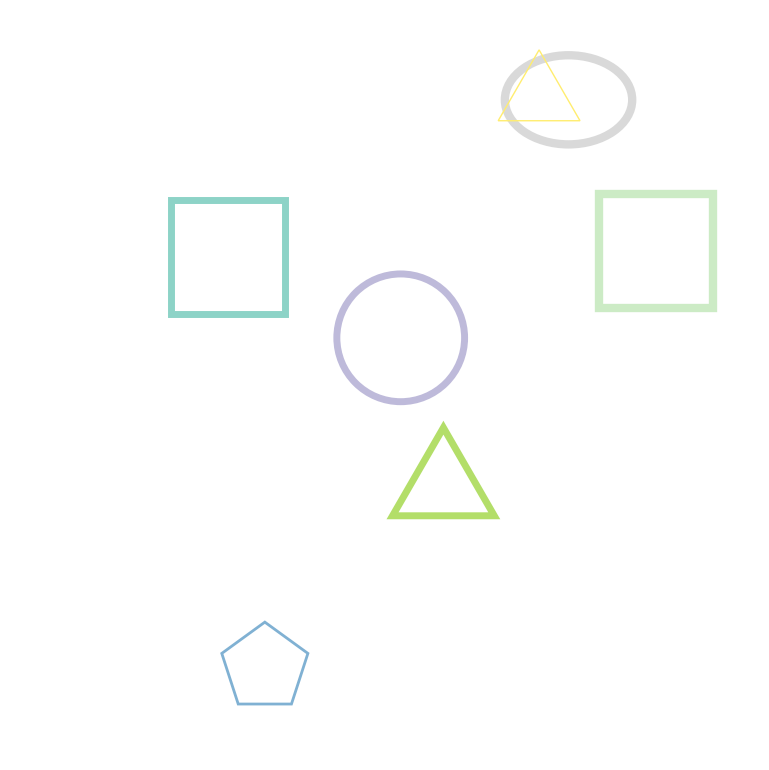[{"shape": "square", "thickness": 2.5, "radius": 0.37, "center": [0.296, 0.666]}, {"shape": "circle", "thickness": 2.5, "radius": 0.41, "center": [0.52, 0.561]}, {"shape": "pentagon", "thickness": 1, "radius": 0.29, "center": [0.344, 0.133]}, {"shape": "triangle", "thickness": 2.5, "radius": 0.38, "center": [0.576, 0.368]}, {"shape": "oval", "thickness": 3, "radius": 0.41, "center": [0.738, 0.87]}, {"shape": "square", "thickness": 3, "radius": 0.37, "center": [0.852, 0.674]}, {"shape": "triangle", "thickness": 0.5, "radius": 0.31, "center": [0.7, 0.874]}]